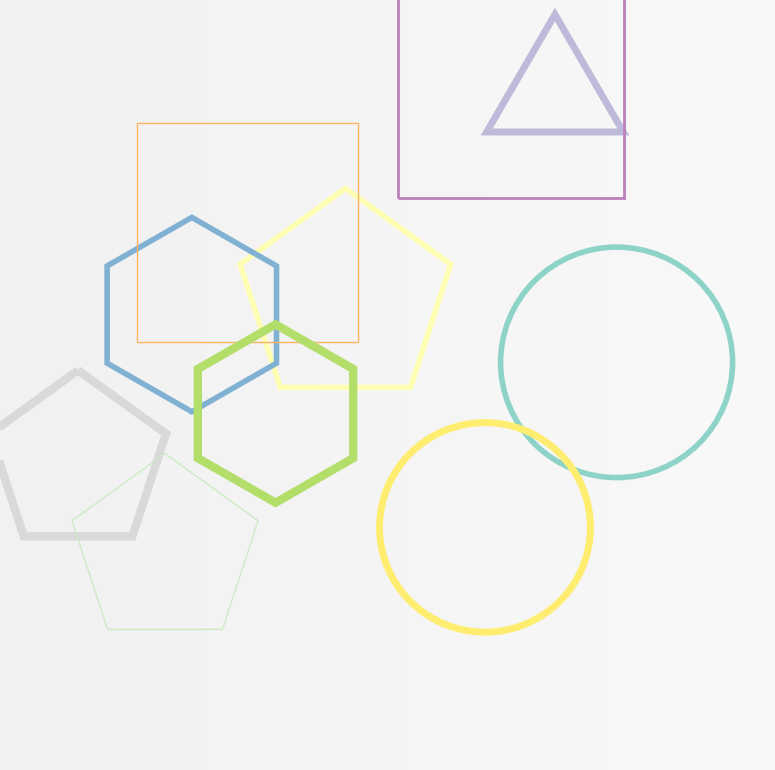[{"shape": "circle", "thickness": 2, "radius": 0.75, "center": [0.796, 0.529]}, {"shape": "pentagon", "thickness": 2, "radius": 0.71, "center": [0.446, 0.613]}, {"shape": "triangle", "thickness": 2.5, "radius": 0.51, "center": [0.716, 0.879]}, {"shape": "hexagon", "thickness": 2, "radius": 0.63, "center": [0.248, 0.591]}, {"shape": "square", "thickness": 0.5, "radius": 0.71, "center": [0.319, 0.698]}, {"shape": "hexagon", "thickness": 3, "radius": 0.58, "center": [0.356, 0.463]}, {"shape": "pentagon", "thickness": 3, "radius": 0.6, "center": [0.101, 0.4]}, {"shape": "square", "thickness": 1, "radius": 0.73, "center": [0.659, 0.889]}, {"shape": "pentagon", "thickness": 0.5, "radius": 0.63, "center": [0.213, 0.285]}, {"shape": "circle", "thickness": 2.5, "radius": 0.68, "center": [0.626, 0.315]}]